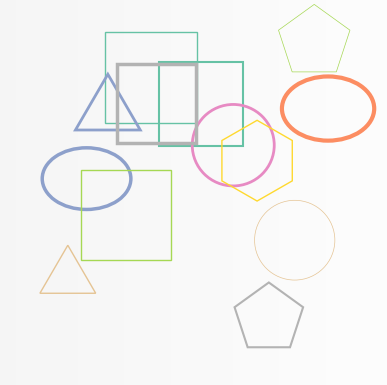[{"shape": "square", "thickness": 1, "radius": 0.59, "center": [0.39, 0.8]}, {"shape": "square", "thickness": 1.5, "radius": 0.54, "center": [0.519, 0.731]}, {"shape": "oval", "thickness": 3, "radius": 0.6, "center": [0.847, 0.718]}, {"shape": "triangle", "thickness": 2, "radius": 0.48, "center": [0.278, 0.711]}, {"shape": "oval", "thickness": 2.5, "radius": 0.57, "center": [0.223, 0.536]}, {"shape": "circle", "thickness": 2, "radius": 0.53, "center": [0.602, 0.623]}, {"shape": "square", "thickness": 1, "radius": 0.58, "center": [0.325, 0.442]}, {"shape": "pentagon", "thickness": 0.5, "radius": 0.48, "center": [0.811, 0.892]}, {"shape": "hexagon", "thickness": 1, "radius": 0.52, "center": [0.663, 0.583]}, {"shape": "triangle", "thickness": 1, "radius": 0.42, "center": [0.175, 0.28]}, {"shape": "circle", "thickness": 0.5, "radius": 0.52, "center": [0.761, 0.376]}, {"shape": "pentagon", "thickness": 1.5, "radius": 0.47, "center": [0.694, 0.173]}, {"shape": "square", "thickness": 2.5, "radius": 0.51, "center": [0.403, 0.731]}]